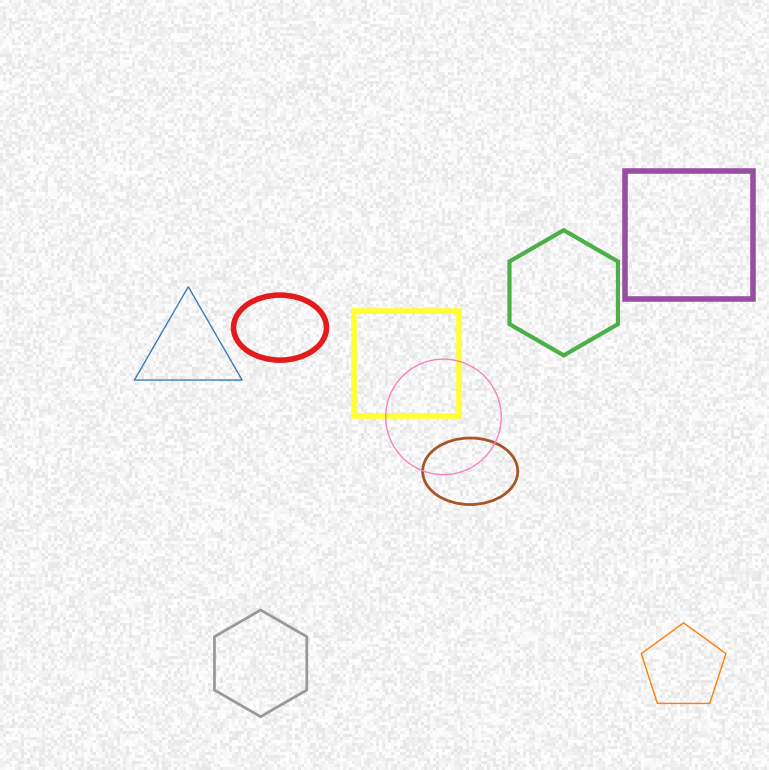[{"shape": "oval", "thickness": 2, "radius": 0.3, "center": [0.364, 0.575]}, {"shape": "triangle", "thickness": 0.5, "radius": 0.4, "center": [0.245, 0.547]}, {"shape": "hexagon", "thickness": 1.5, "radius": 0.41, "center": [0.732, 0.62]}, {"shape": "square", "thickness": 2, "radius": 0.42, "center": [0.895, 0.695]}, {"shape": "pentagon", "thickness": 0.5, "radius": 0.29, "center": [0.888, 0.133]}, {"shape": "square", "thickness": 2, "radius": 0.34, "center": [0.528, 0.528]}, {"shape": "oval", "thickness": 1, "radius": 0.31, "center": [0.611, 0.388]}, {"shape": "circle", "thickness": 0.5, "radius": 0.38, "center": [0.576, 0.459]}, {"shape": "hexagon", "thickness": 1, "radius": 0.35, "center": [0.338, 0.138]}]